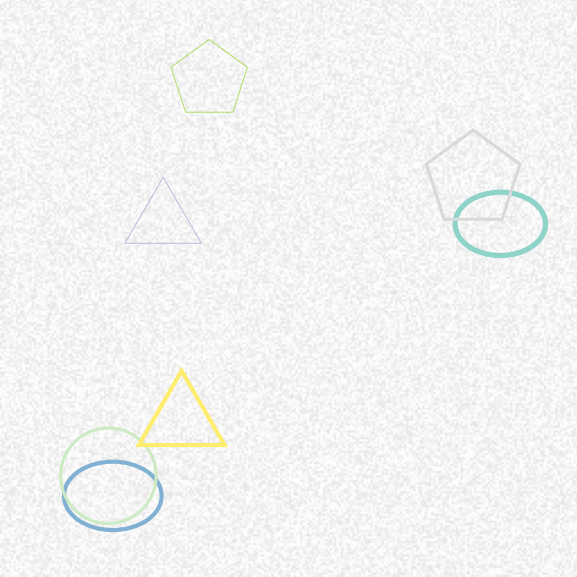[{"shape": "oval", "thickness": 2.5, "radius": 0.39, "center": [0.866, 0.611]}, {"shape": "triangle", "thickness": 0.5, "radius": 0.38, "center": [0.283, 0.616]}, {"shape": "oval", "thickness": 2, "radius": 0.42, "center": [0.195, 0.141]}, {"shape": "pentagon", "thickness": 0.5, "radius": 0.35, "center": [0.362, 0.861]}, {"shape": "pentagon", "thickness": 1.5, "radius": 0.43, "center": [0.819, 0.689]}, {"shape": "circle", "thickness": 1.5, "radius": 0.41, "center": [0.188, 0.175]}, {"shape": "triangle", "thickness": 2, "radius": 0.43, "center": [0.315, 0.271]}]